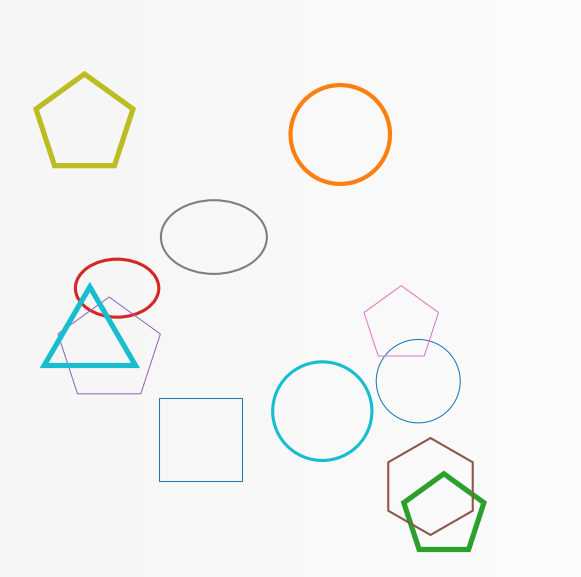[{"shape": "square", "thickness": 0.5, "radius": 0.36, "center": [0.345, 0.238]}, {"shape": "circle", "thickness": 0.5, "radius": 0.36, "center": [0.72, 0.339]}, {"shape": "circle", "thickness": 2, "radius": 0.43, "center": [0.585, 0.766]}, {"shape": "pentagon", "thickness": 2.5, "radius": 0.36, "center": [0.764, 0.106]}, {"shape": "oval", "thickness": 1.5, "radius": 0.36, "center": [0.201, 0.5]}, {"shape": "pentagon", "thickness": 0.5, "radius": 0.46, "center": [0.188, 0.392]}, {"shape": "hexagon", "thickness": 1, "radius": 0.42, "center": [0.741, 0.157]}, {"shape": "pentagon", "thickness": 0.5, "radius": 0.34, "center": [0.69, 0.437]}, {"shape": "oval", "thickness": 1, "radius": 0.46, "center": [0.368, 0.589]}, {"shape": "pentagon", "thickness": 2.5, "radius": 0.44, "center": [0.145, 0.783]}, {"shape": "circle", "thickness": 1.5, "radius": 0.43, "center": [0.554, 0.287]}, {"shape": "triangle", "thickness": 2.5, "radius": 0.45, "center": [0.155, 0.412]}]